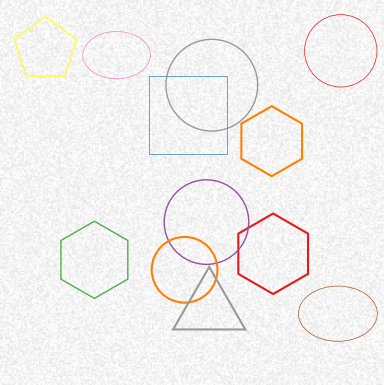[{"shape": "hexagon", "thickness": 1.5, "radius": 0.52, "center": [0.71, 0.341]}, {"shape": "circle", "thickness": 0.5, "radius": 0.47, "center": [0.885, 0.868]}, {"shape": "square", "thickness": 0.5, "radius": 0.51, "center": [0.488, 0.702]}, {"shape": "hexagon", "thickness": 1, "radius": 0.5, "center": [0.245, 0.325]}, {"shape": "circle", "thickness": 1, "radius": 0.55, "center": [0.536, 0.423]}, {"shape": "circle", "thickness": 1.5, "radius": 0.43, "center": [0.479, 0.299]}, {"shape": "hexagon", "thickness": 1.5, "radius": 0.46, "center": [0.706, 0.633]}, {"shape": "pentagon", "thickness": 1, "radius": 0.43, "center": [0.118, 0.871]}, {"shape": "oval", "thickness": 0.5, "radius": 0.51, "center": [0.878, 0.185]}, {"shape": "oval", "thickness": 0.5, "radius": 0.44, "center": [0.303, 0.857]}, {"shape": "circle", "thickness": 1, "radius": 0.6, "center": [0.55, 0.779]}, {"shape": "triangle", "thickness": 1.5, "radius": 0.54, "center": [0.543, 0.198]}]